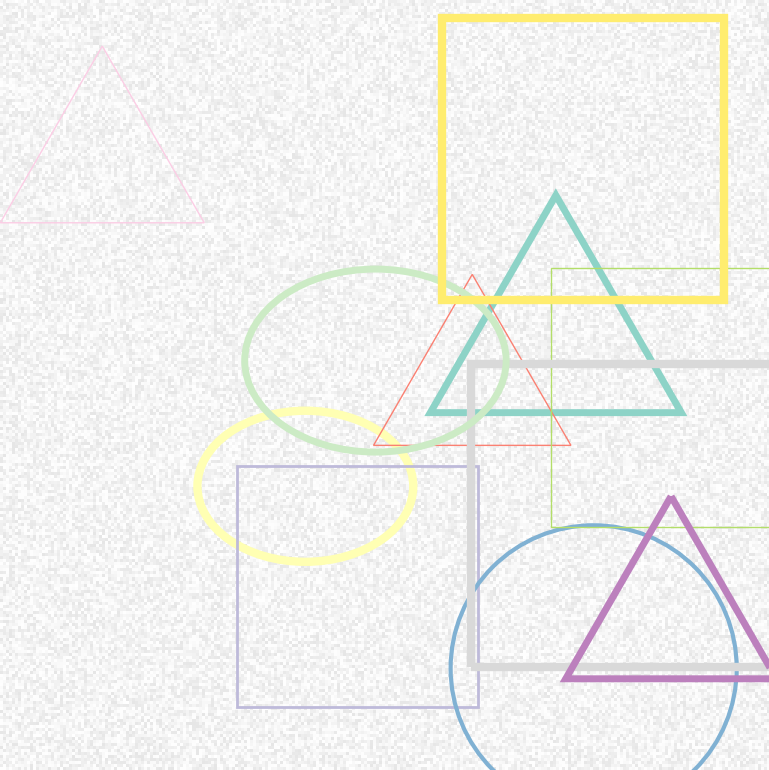[{"shape": "triangle", "thickness": 2.5, "radius": 0.94, "center": [0.722, 0.558]}, {"shape": "oval", "thickness": 3, "radius": 0.7, "center": [0.397, 0.368]}, {"shape": "square", "thickness": 1, "radius": 0.78, "center": [0.464, 0.238]}, {"shape": "triangle", "thickness": 0.5, "radius": 0.74, "center": [0.613, 0.496]}, {"shape": "circle", "thickness": 1.5, "radius": 0.93, "center": [0.771, 0.132]}, {"shape": "square", "thickness": 0.5, "radius": 0.84, "center": [0.883, 0.484]}, {"shape": "triangle", "thickness": 0.5, "radius": 0.76, "center": [0.133, 0.787]}, {"shape": "square", "thickness": 3, "radius": 0.98, "center": [0.808, 0.331]}, {"shape": "triangle", "thickness": 2.5, "radius": 0.79, "center": [0.872, 0.197]}, {"shape": "oval", "thickness": 2.5, "radius": 0.85, "center": [0.488, 0.532]}, {"shape": "square", "thickness": 3, "radius": 0.92, "center": [0.757, 0.794]}]